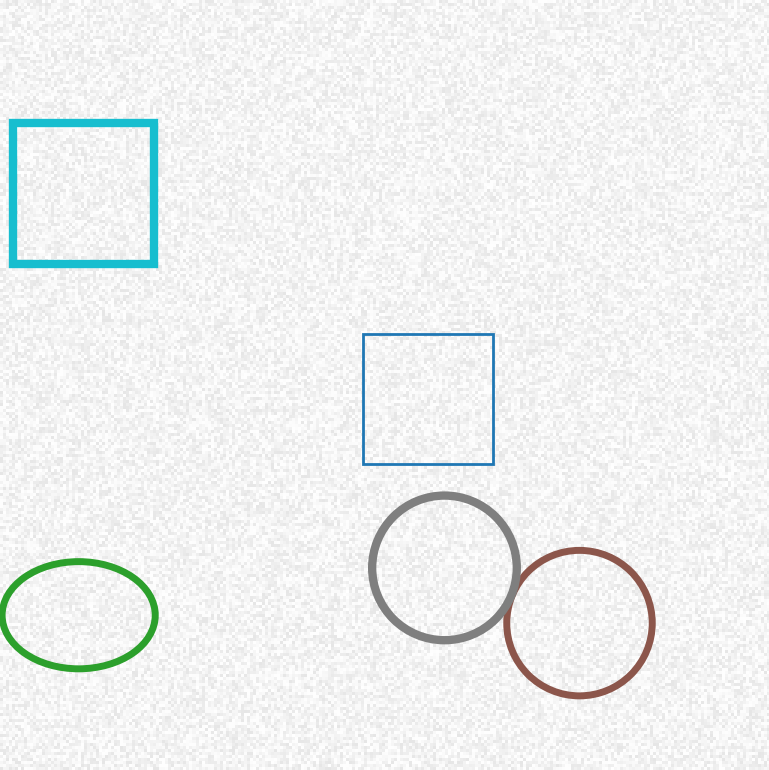[{"shape": "square", "thickness": 1, "radius": 0.42, "center": [0.556, 0.482]}, {"shape": "oval", "thickness": 2.5, "radius": 0.5, "center": [0.102, 0.201]}, {"shape": "circle", "thickness": 2.5, "radius": 0.47, "center": [0.753, 0.191]}, {"shape": "circle", "thickness": 3, "radius": 0.47, "center": [0.577, 0.262]}, {"shape": "square", "thickness": 3, "radius": 0.46, "center": [0.108, 0.749]}]